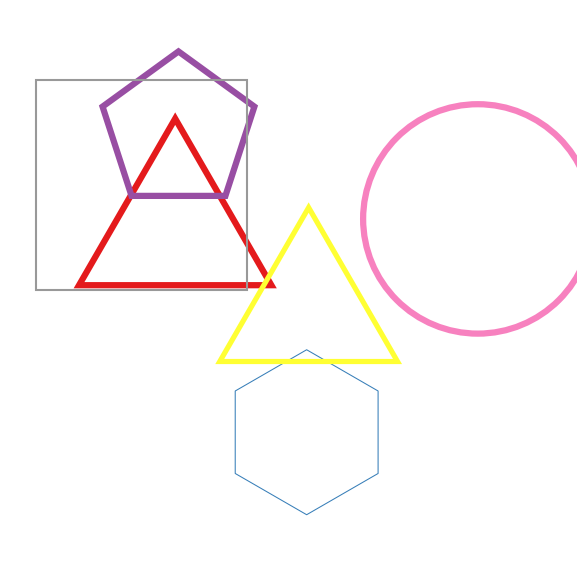[{"shape": "triangle", "thickness": 3, "radius": 0.96, "center": [0.303, 0.601]}, {"shape": "hexagon", "thickness": 0.5, "radius": 0.71, "center": [0.531, 0.251]}, {"shape": "pentagon", "thickness": 3, "radius": 0.69, "center": [0.309, 0.772]}, {"shape": "triangle", "thickness": 2.5, "radius": 0.89, "center": [0.534, 0.462]}, {"shape": "circle", "thickness": 3, "radius": 0.99, "center": [0.827, 0.62]}, {"shape": "square", "thickness": 1, "radius": 0.91, "center": [0.245, 0.679]}]